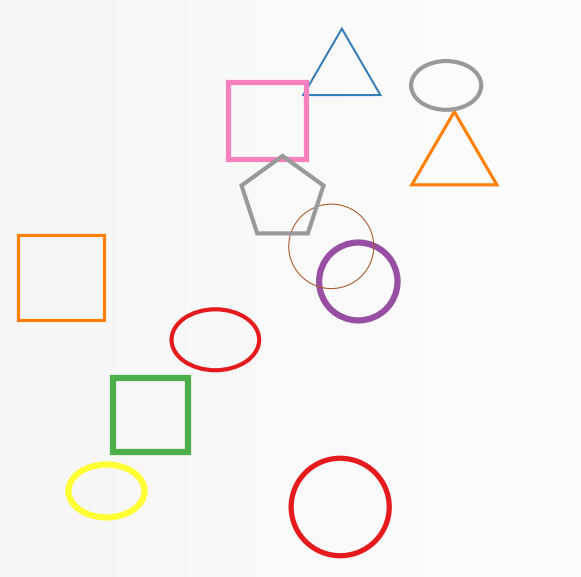[{"shape": "circle", "thickness": 2.5, "radius": 0.42, "center": [0.585, 0.121]}, {"shape": "oval", "thickness": 2, "radius": 0.38, "center": [0.37, 0.411]}, {"shape": "triangle", "thickness": 1, "radius": 0.38, "center": [0.588, 0.873]}, {"shape": "square", "thickness": 3, "radius": 0.32, "center": [0.259, 0.281]}, {"shape": "circle", "thickness": 3, "radius": 0.34, "center": [0.616, 0.512]}, {"shape": "triangle", "thickness": 1.5, "radius": 0.42, "center": [0.782, 0.721]}, {"shape": "square", "thickness": 1.5, "radius": 0.37, "center": [0.105, 0.519]}, {"shape": "oval", "thickness": 3, "radius": 0.33, "center": [0.183, 0.149]}, {"shape": "circle", "thickness": 0.5, "radius": 0.37, "center": [0.57, 0.573]}, {"shape": "square", "thickness": 2.5, "radius": 0.33, "center": [0.46, 0.79]}, {"shape": "pentagon", "thickness": 2, "radius": 0.37, "center": [0.486, 0.655]}, {"shape": "oval", "thickness": 2, "radius": 0.3, "center": [0.768, 0.851]}]